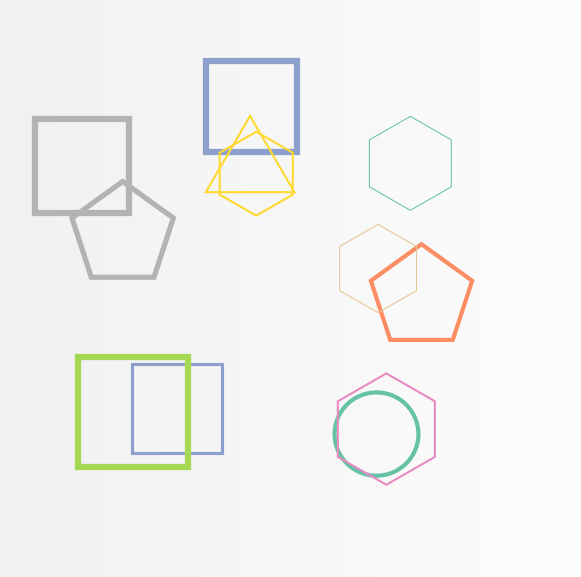[{"shape": "hexagon", "thickness": 0.5, "radius": 0.41, "center": [0.706, 0.716]}, {"shape": "circle", "thickness": 2, "radius": 0.36, "center": [0.648, 0.248]}, {"shape": "pentagon", "thickness": 2, "radius": 0.46, "center": [0.725, 0.485]}, {"shape": "square", "thickness": 1.5, "radius": 0.38, "center": [0.304, 0.292]}, {"shape": "square", "thickness": 3, "radius": 0.39, "center": [0.432, 0.815]}, {"shape": "hexagon", "thickness": 1, "radius": 0.48, "center": [0.665, 0.256]}, {"shape": "square", "thickness": 3, "radius": 0.48, "center": [0.229, 0.285]}, {"shape": "triangle", "thickness": 1, "radius": 0.44, "center": [0.43, 0.71]}, {"shape": "hexagon", "thickness": 1, "radius": 0.36, "center": [0.441, 0.698]}, {"shape": "hexagon", "thickness": 0.5, "radius": 0.38, "center": [0.65, 0.534]}, {"shape": "square", "thickness": 3, "radius": 0.4, "center": [0.141, 0.712]}, {"shape": "pentagon", "thickness": 2.5, "radius": 0.46, "center": [0.211, 0.593]}]